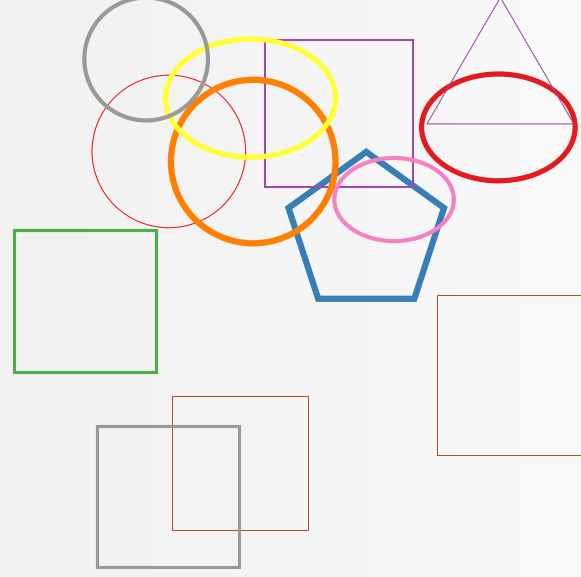[{"shape": "circle", "thickness": 0.5, "radius": 0.66, "center": [0.29, 0.737]}, {"shape": "oval", "thickness": 2.5, "radius": 0.66, "center": [0.857, 0.779]}, {"shape": "pentagon", "thickness": 3, "radius": 0.7, "center": [0.63, 0.596]}, {"shape": "square", "thickness": 1.5, "radius": 0.61, "center": [0.146, 0.478]}, {"shape": "triangle", "thickness": 0.5, "radius": 0.73, "center": [0.861, 0.858]}, {"shape": "square", "thickness": 1, "radius": 0.63, "center": [0.583, 0.803]}, {"shape": "circle", "thickness": 3, "radius": 0.71, "center": [0.436, 0.719]}, {"shape": "oval", "thickness": 2.5, "radius": 0.73, "center": [0.431, 0.829]}, {"shape": "square", "thickness": 0.5, "radius": 0.69, "center": [0.889, 0.349]}, {"shape": "square", "thickness": 0.5, "radius": 0.58, "center": [0.413, 0.197]}, {"shape": "oval", "thickness": 2, "radius": 0.51, "center": [0.678, 0.654]}, {"shape": "square", "thickness": 1.5, "radius": 0.61, "center": [0.289, 0.139]}, {"shape": "circle", "thickness": 2, "radius": 0.53, "center": [0.251, 0.897]}]